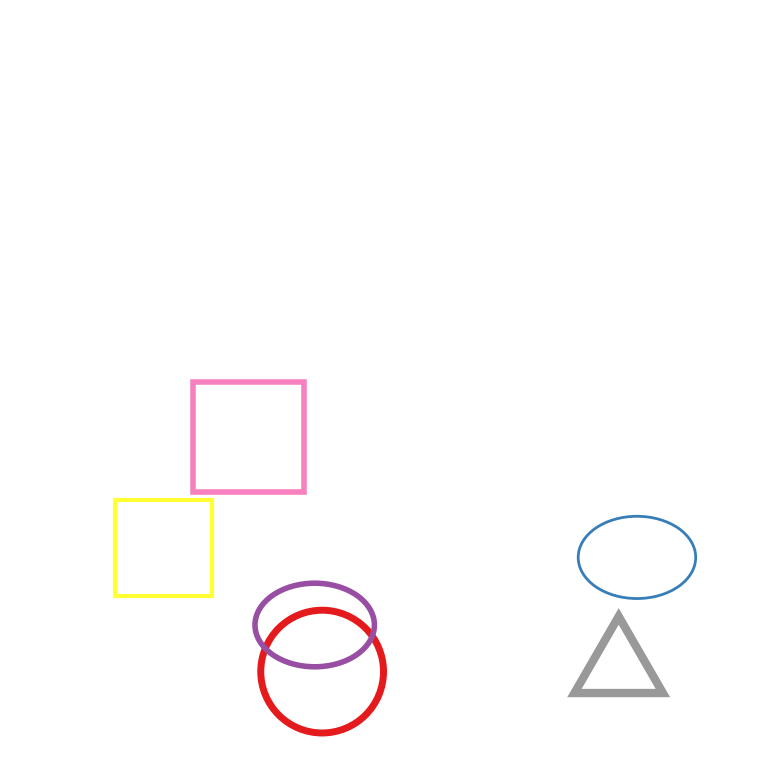[{"shape": "circle", "thickness": 2.5, "radius": 0.4, "center": [0.418, 0.128]}, {"shape": "oval", "thickness": 1, "radius": 0.38, "center": [0.827, 0.276]}, {"shape": "oval", "thickness": 2, "radius": 0.39, "center": [0.409, 0.188]}, {"shape": "square", "thickness": 1.5, "radius": 0.31, "center": [0.212, 0.288]}, {"shape": "square", "thickness": 2, "radius": 0.36, "center": [0.322, 0.433]}, {"shape": "triangle", "thickness": 3, "radius": 0.33, "center": [0.803, 0.133]}]